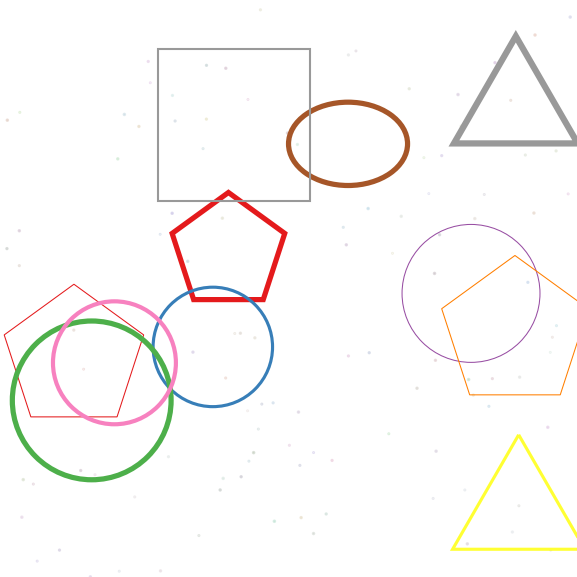[{"shape": "pentagon", "thickness": 2.5, "radius": 0.51, "center": [0.396, 0.563]}, {"shape": "pentagon", "thickness": 0.5, "radius": 0.63, "center": [0.128, 0.38]}, {"shape": "circle", "thickness": 1.5, "radius": 0.52, "center": [0.369, 0.398]}, {"shape": "circle", "thickness": 2.5, "radius": 0.69, "center": [0.159, 0.306]}, {"shape": "circle", "thickness": 0.5, "radius": 0.6, "center": [0.816, 0.491]}, {"shape": "pentagon", "thickness": 0.5, "radius": 0.67, "center": [0.892, 0.423]}, {"shape": "triangle", "thickness": 1.5, "radius": 0.66, "center": [0.898, 0.114]}, {"shape": "oval", "thickness": 2.5, "radius": 0.52, "center": [0.603, 0.75]}, {"shape": "circle", "thickness": 2, "radius": 0.53, "center": [0.198, 0.371]}, {"shape": "square", "thickness": 1, "radius": 0.66, "center": [0.405, 0.783]}, {"shape": "triangle", "thickness": 3, "radius": 0.62, "center": [0.893, 0.813]}]